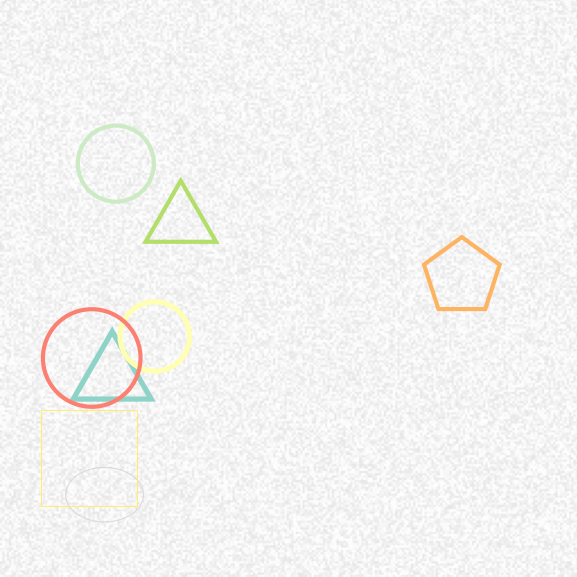[{"shape": "triangle", "thickness": 2.5, "radius": 0.39, "center": [0.194, 0.347]}, {"shape": "circle", "thickness": 2.5, "radius": 0.3, "center": [0.268, 0.417]}, {"shape": "circle", "thickness": 2, "radius": 0.42, "center": [0.159, 0.379]}, {"shape": "pentagon", "thickness": 2, "radius": 0.34, "center": [0.8, 0.52]}, {"shape": "triangle", "thickness": 2, "radius": 0.35, "center": [0.313, 0.616]}, {"shape": "oval", "thickness": 0.5, "radius": 0.34, "center": [0.181, 0.143]}, {"shape": "circle", "thickness": 2, "radius": 0.33, "center": [0.201, 0.716]}, {"shape": "square", "thickness": 0.5, "radius": 0.42, "center": [0.153, 0.206]}]